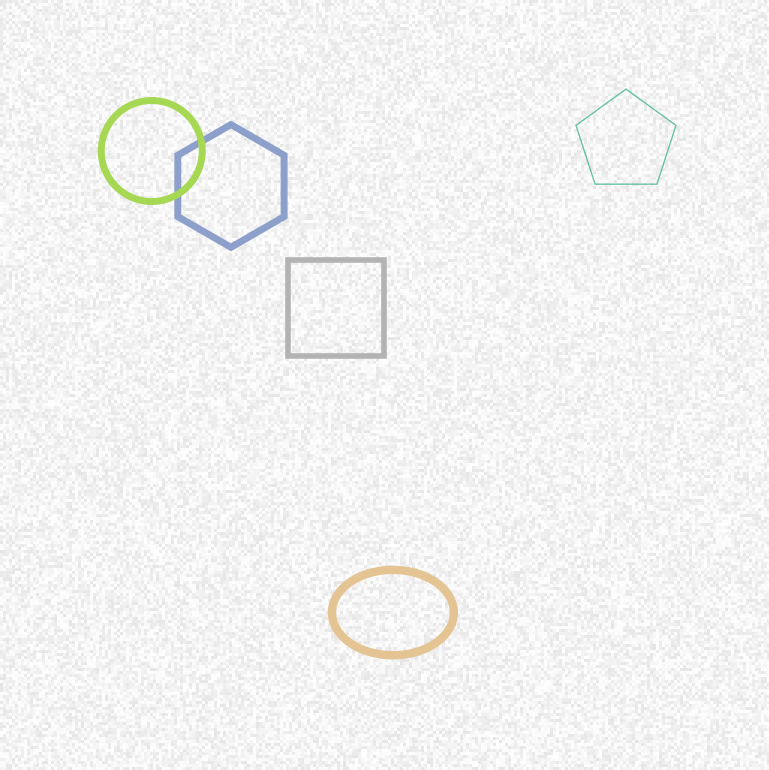[{"shape": "pentagon", "thickness": 0.5, "radius": 0.34, "center": [0.813, 0.816]}, {"shape": "hexagon", "thickness": 2.5, "radius": 0.4, "center": [0.3, 0.759]}, {"shape": "circle", "thickness": 2.5, "radius": 0.33, "center": [0.197, 0.804]}, {"shape": "oval", "thickness": 3, "radius": 0.4, "center": [0.51, 0.204]}, {"shape": "square", "thickness": 2, "radius": 0.31, "center": [0.436, 0.6]}]